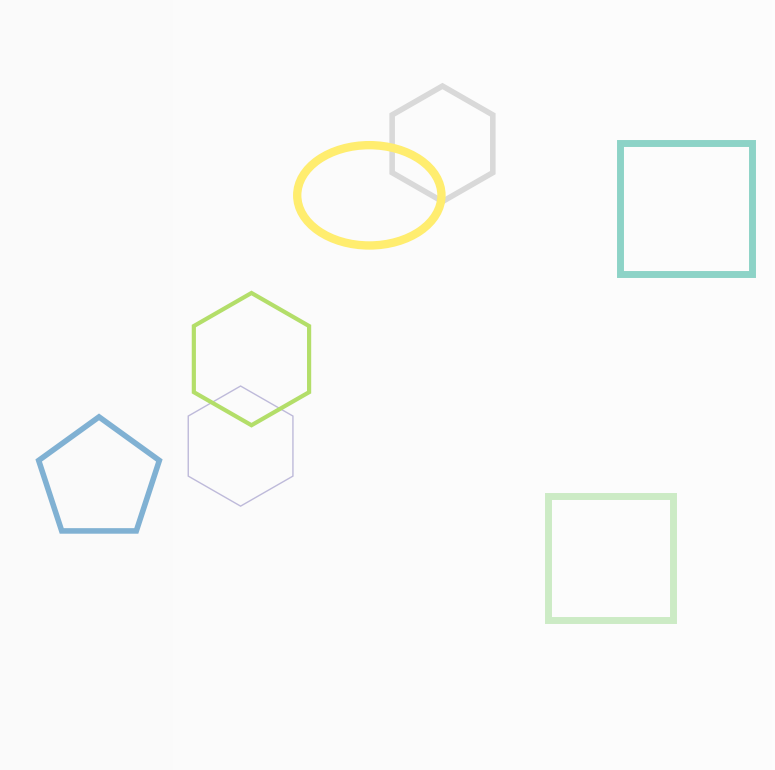[{"shape": "square", "thickness": 2.5, "radius": 0.42, "center": [0.885, 0.729]}, {"shape": "hexagon", "thickness": 0.5, "radius": 0.39, "center": [0.31, 0.421]}, {"shape": "pentagon", "thickness": 2, "radius": 0.41, "center": [0.128, 0.377]}, {"shape": "hexagon", "thickness": 1.5, "radius": 0.43, "center": [0.324, 0.534]}, {"shape": "hexagon", "thickness": 2, "radius": 0.37, "center": [0.571, 0.813]}, {"shape": "square", "thickness": 2.5, "radius": 0.4, "center": [0.788, 0.275]}, {"shape": "oval", "thickness": 3, "radius": 0.47, "center": [0.477, 0.746]}]